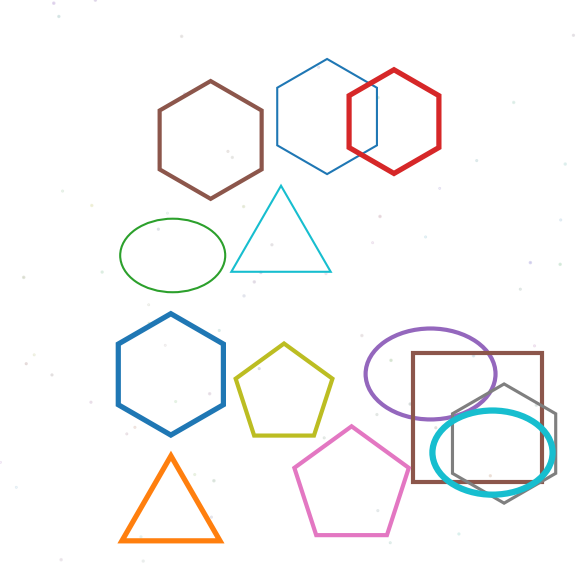[{"shape": "hexagon", "thickness": 2.5, "radius": 0.53, "center": [0.296, 0.351]}, {"shape": "hexagon", "thickness": 1, "radius": 0.5, "center": [0.566, 0.797]}, {"shape": "triangle", "thickness": 2.5, "radius": 0.49, "center": [0.296, 0.112]}, {"shape": "oval", "thickness": 1, "radius": 0.45, "center": [0.299, 0.557]}, {"shape": "hexagon", "thickness": 2.5, "radius": 0.45, "center": [0.682, 0.789]}, {"shape": "oval", "thickness": 2, "radius": 0.56, "center": [0.746, 0.352]}, {"shape": "square", "thickness": 2, "radius": 0.56, "center": [0.826, 0.276]}, {"shape": "hexagon", "thickness": 2, "radius": 0.51, "center": [0.365, 0.757]}, {"shape": "pentagon", "thickness": 2, "radius": 0.52, "center": [0.609, 0.157]}, {"shape": "hexagon", "thickness": 1.5, "radius": 0.52, "center": [0.873, 0.231]}, {"shape": "pentagon", "thickness": 2, "radius": 0.44, "center": [0.492, 0.316]}, {"shape": "oval", "thickness": 3, "radius": 0.52, "center": [0.853, 0.215]}, {"shape": "triangle", "thickness": 1, "radius": 0.5, "center": [0.487, 0.578]}]